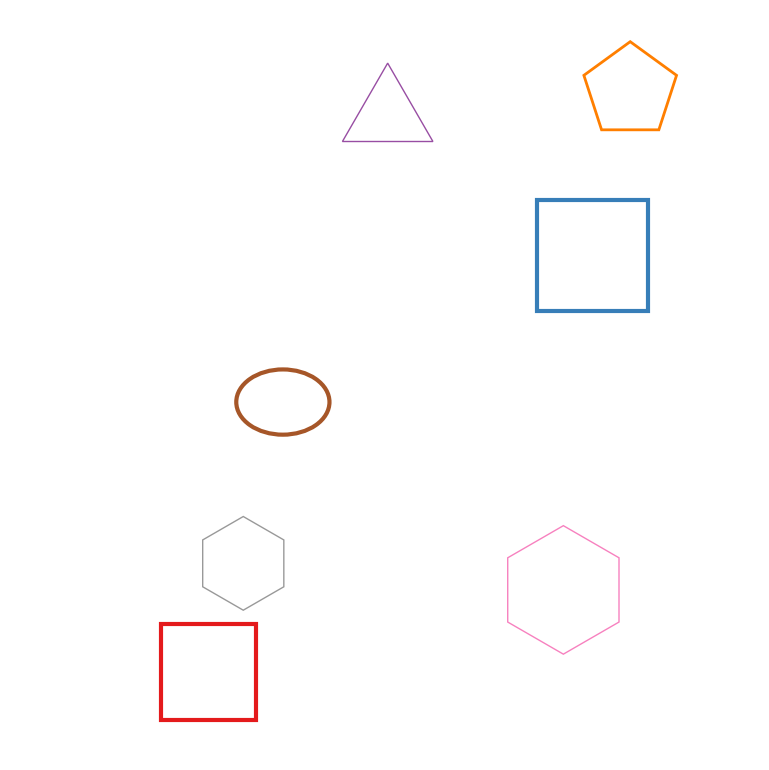[{"shape": "square", "thickness": 1.5, "radius": 0.31, "center": [0.271, 0.128]}, {"shape": "square", "thickness": 1.5, "radius": 0.36, "center": [0.769, 0.668]}, {"shape": "triangle", "thickness": 0.5, "radius": 0.34, "center": [0.503, 0.85]}, {"shape": "pentagon", "thickness": 1, "radius": 0.32, "center": [0.818, 0.883]}, {"shape": "oval", "thickness": 1.5, "radius": 0.3, "center": [0.367, 0.478]}, {"shape": "hexagon", "thickness": 0.5, "radius": 0.42, "center": [0.732, 0.234]}, {"shape": "hexagon", "thickness": 0.5, "radius": 0.3, "center": [0.316, 0.268]}]